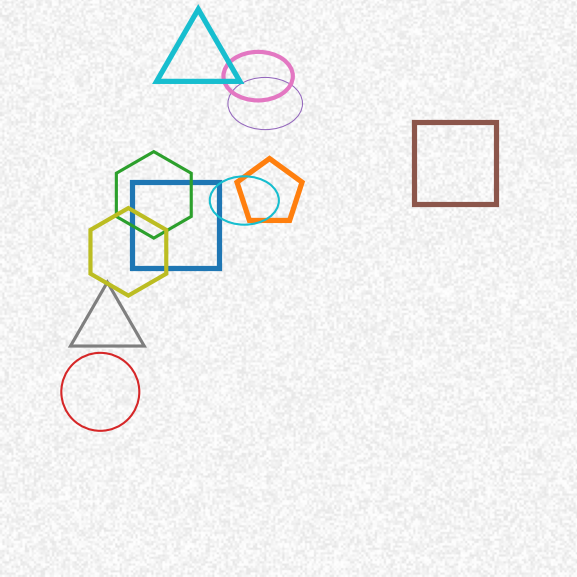[{"shape": "square", "thickness": 2.5, "radius": 0.37, "center": [0.304, 0.609]}, {"shape": "pentagon", "thickness": 2.5, "radius": 0.3, "center": [0.467, 0.665]}, {"shape": "hexagon", "thickness": 1.5, "radius": 0.37, "center": [0.266, 0.662]}, {"shape": "circle", "thickness": 1, "radius": 0.34, "center": [0.174, 0.321]}, {"shape": "oval", "thickness": 0.5, "radius": 0.32, "center": [0.459, 0.82]}, {"shape": "square", "thickness": 2.5, "radius": 0.36, "center": [0.789, 0.717]}, {"shape": "oval", "thickness": 2, "radius": 0.3, "center": [0.447, 0.867]}, {"shape": "triangle", "thickness": 1.5, "radius": 0.37, "center": [0.186, 0.437]}, {"shape": "hexagon", "thickness": 2, "radius": 0.38, "center": [0.222, 0.563]}, {"shape": "triangle", "thickness": 2.5, "radius": 0.42, "center": [0.343, 0.9]}, {"shape": "oval", "thickness": 1, "radius": 0.3, "center": [0.423, 0.652]}]